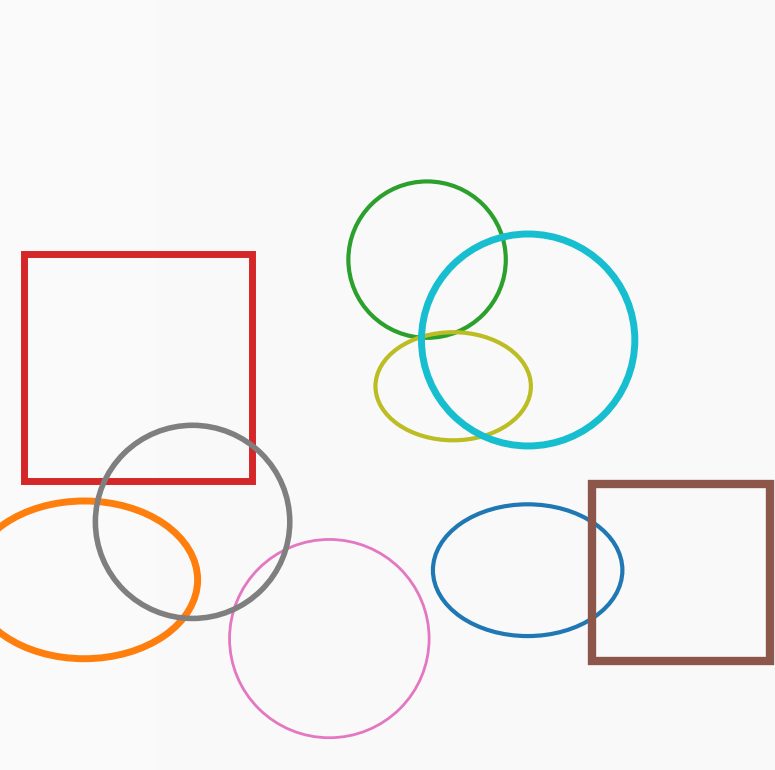[{"shape": "oval", "thickness": 1.5, "radius": 0.61, "center": [0.681, 0.259]}, {"shape": "oval", "thickness": 2.5, "radius": 0.73, "center": [0.109, 0.247]}, {"shape": "circle", "thickness": 1.5, "radius": 0.51, "center": [0.551, 0.663]}, {"shape": "square", "thickness": 2.5, "radius": 0.74, "center": [0.178, 0.523]}, {"shape": "square", "thickness": 3, "radius": 0.58, "center": [0.879, 0.256]}, {"shape": "circle", "thickness": 1, "radius": 0.64, "center": [0.425, 0.171]}, {"shape": "circle", "thickness": 2, "radius": 0.63, "center": [0.248, 0.322]}, {"shape": "oval", "thickness": 1.5, "radius": 0.5, "center": [0.585, 0.498]}, {"shape": "circle", "thickness": 2.5, "radius": 0.69, "center": [0.681, 0.558]}]